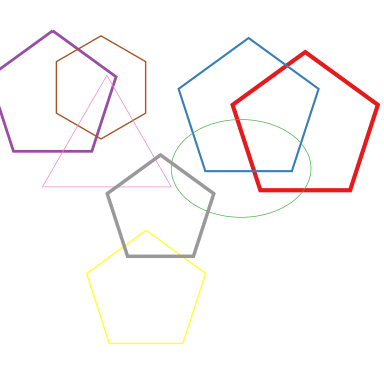[{"shape": "pentagon", "thickness": 3, "radius": 0.99, "center": [0.793, 0.666]}, {"shape": "pentagon", "thickness": 1.5, "radius": 0.96, "center": [0.646, 0.71]}, {"shape": "oval", "thickness": 0.5, "radius": 0.91, "center": [0.626, 0.562]}, {"shape": "pentagon", "thickness": 2, "radius": 0.87, "center": [0.137, 0.747]}, {"shape": "pentagon", "thickness": 1, "radius": 0.81, "center": [0.379, 0.239]}, {"shape": "hexagon", "thickness": 1, "radius": 0.67, "center": [0.262, 0.773]}, {"shape": "triangle", "thickness": 0.5, "radius": 0.97, "center": [0.278, 0.611]}, {"shape": "pentagon", "thickness": 2.5, "radius": 0.73, "center": [0.417, 0.452]}]